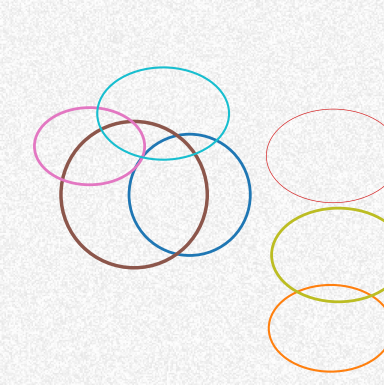[{"shape": "circle", "thickness": 2, "radius": 0.79, "center": [0.493, 0.494]}, {"shape": "oval", "thickness": 1.5, "radius": 0.8, "center": [0.859, 0.147]}, {"shape": "oval", "thickness": 0.5, "radius": 0.87, "center": [0.865, 0.595]}, {"shape": "circle", "thickness": 2.5, "radius": 0.95, "center": [0.348, 0.494]}, {"shape": "oval", "thickness": 2, "radius": 0.72, "center": [0.233, 0.62]}, {"shape": "oval", "thickness": 2, "radius": 0.87, "center": [0.879, 0.338]}, {"shape": "oval", "thickness": 1.5, "radius": 0.86, "center": [0.424, 0.705]}]